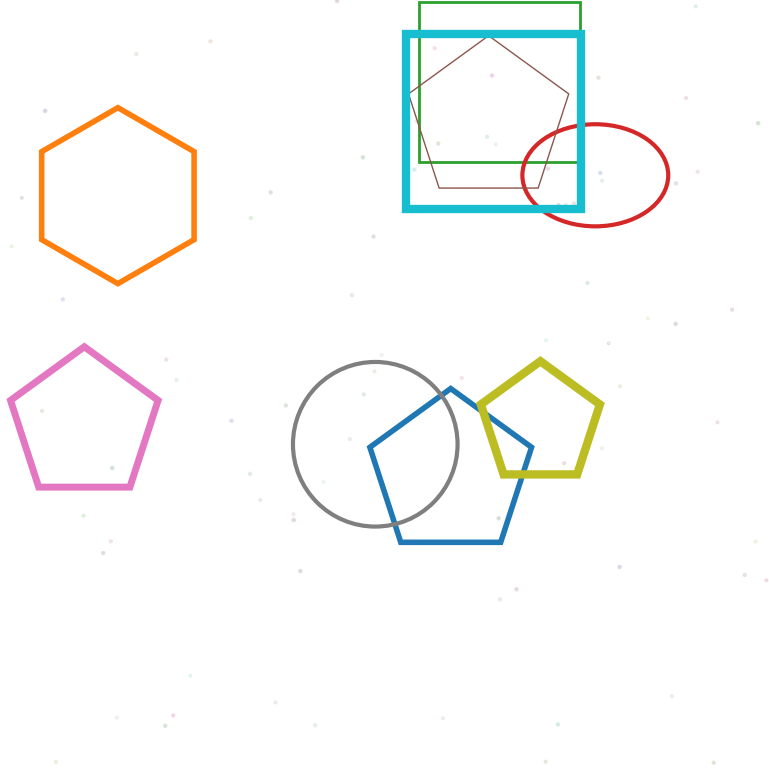[{"shape": "pentagon", "thickness": 2, "radius": 0.55, "center": [0.585, 0.385]}, {"shape": "hexagon", "thickness": 2, "radius": 0.57, "center": [0.153, 0.746]}, {"shape": "square", "thickness": 1, "radius": 0.52, "center": [0.649, 0.894]}, {"shape": "oval", "thickness": 1.5, "radius": 0.47, "center": [0.773, 0.772]}, {"shape": "pentagon", "thickness": 0.5, "radius": 0.55, "center": [0.635, 0.844]}, {"shape": "pentagon", "thickness": 2.5, "radius": 0.5, "center": [0.109, 0.449]}, {"shape": "circle", "thickness": 1.5, "radius": 0.53, "center": [0.487, 0.423]}, {"shape": "pentagon", "thickness": 3, "radius": 0.41, "center": [0.702, 0.45]}, {"shape": "square", "thickness": 3, "radius": 0.57, "center": [0.641, 0.842]}]